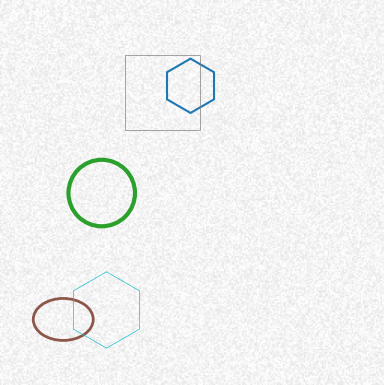[{"shape": "hexagon", "thickness": 1.5, "radius": 0.35, "center": [0.495, 0.777]}, {"shape": "circle", "thickness": 3, "radius": 0.43, "center": [0.264, 0.499]}, {"shape": "oval", "thickness": 2, "radius": 0.39, "center": [0.164, 0.17]}, {"shape": "square", "thickness": 0.5, "radius": 0.49, "center": [0.422, 0.76]}, {"shape": "hexagon", "thickness": 0.5, "radius": 0.5, "center": [0.277, 0.195]}]